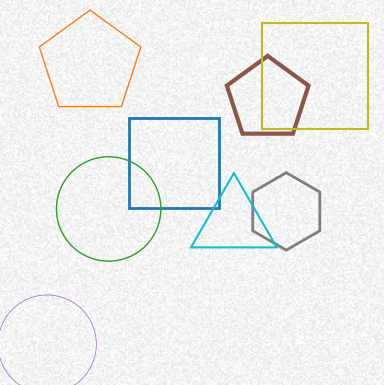[{"shape": "square", "thickness": 2, "radius": 0.59, "center": [0.452, 0.577]}, {"shape": "pentagon", "thickness": 1, "radius": 0.69, "center": [0.234, 0.835]}, {"shape": "circle", "thickness": 1, "radius": 0.68, "center": [0.282, 0.457]}, {"shape": "circle", "thickness": 0.5, "radius": 0.64, "center": [0.123, 0.106]}, {"shape": "pentagon", "thickness": 3, "radius": 0.56, "center": [0.695, 0.743]}, {"shape": "hexagon", "thickness": 2, "radius": 0.5, "center": [0.744, 0.451]}, {"shape": "square", "thickness": 1.5, "radius": 0.69, "center": [0.818, 0.803]}, {"shape": "triangle", "thickness": 1.5, "radius": 0.64, "center": [0.607, 0.422]}]